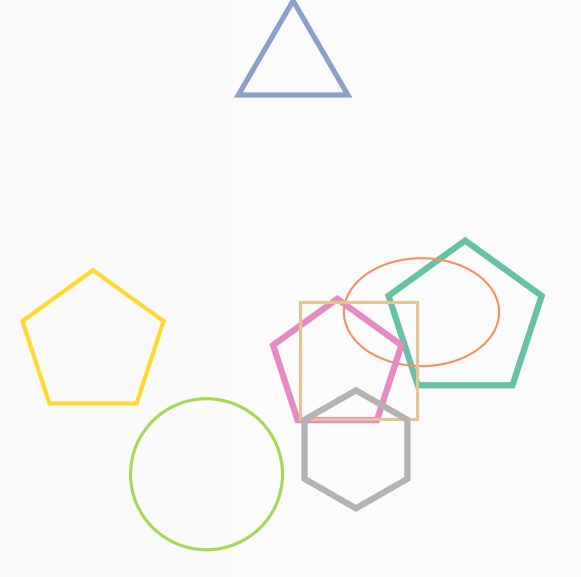[{"shape": "pentagon", "thickness": 3, "radius": 0.69, "center": [0.8, 0.444]}, {"shape": "oval", "thickness": 1, "radius": 0.67, "center": [0.725, 0.459]}, {"shape": "triangle", "thickness": 2.5, "radius": 0.54, "center": [0.504, 0.889]}, {"shape": "pentagon", "thickness": 3, "radius": 0.58, "center": [0.58, 0.366]}, {"shape": "circle", "thickness": 1.5, "radius": 0.65, "center": [0.355, 0.178]}, {"shape": "pentagon", "thickness": 2, "radius": 0.64, "center": [0.16, 0.404]}, {"shape": "square", "thickness": 1.5, "radius": 0.51, "center": [0.617, 0.375]}, {"shape": "hexagon", "thickness": 3, "radius": 0.51, "center": [0.612, 0.221]}]